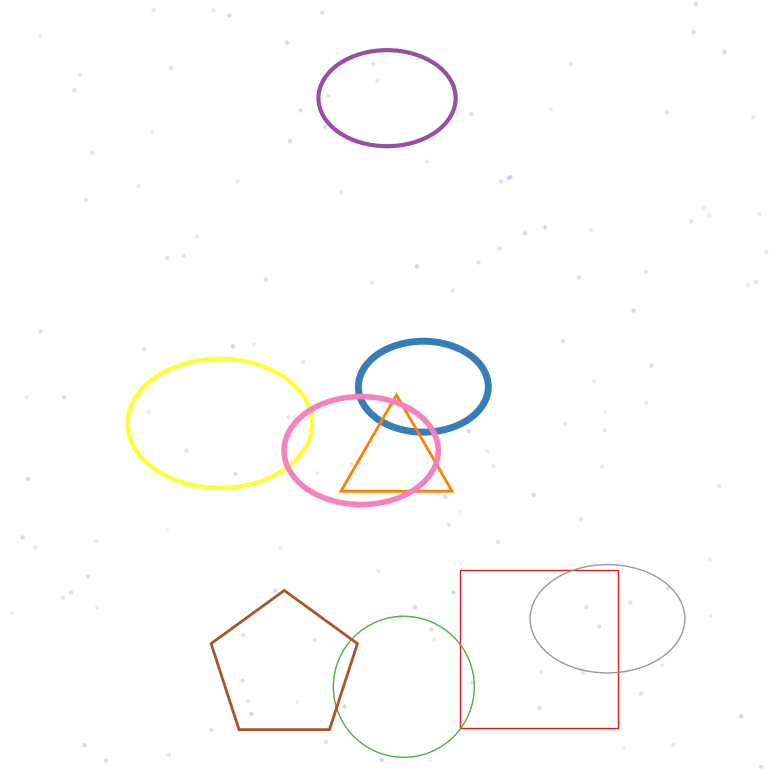[{"shape": "square", "thickness": 0.5, "radius": 0.51, "center": [0.7, 0.158]}, {"shape": "oval", "thickness": 2.5, "radius": 0.42, "center": [0.55, 0.498]}, {"shape": "circle", "thickness": 0.5, "radius": 0.46, "center": [0.524, 0.108]}, {"shape": "oval", "thickness": 1.5, "radius": 0.45, "center": [0.503, 0.872]}, {"shape": "triangle", "thickness": 1, "radius": 0.42, "center": [0.515, 0.404]}, {"shape": "oval", "thickness": 1.5, "radius": 0.6, "center": [0.286, 0.45]}, {"shape": "pentagon", "thickness": 1, "radius": 0.5, "center": [0.369, 0.133]}, {"shape": "oval", "thickness": 2, "radius": 0.5, "center": [0.469, 0.415]}, {"shape": "oval", "thickness": 0.5, "radius": 0.5, "center": [0.789, 0.196]}]